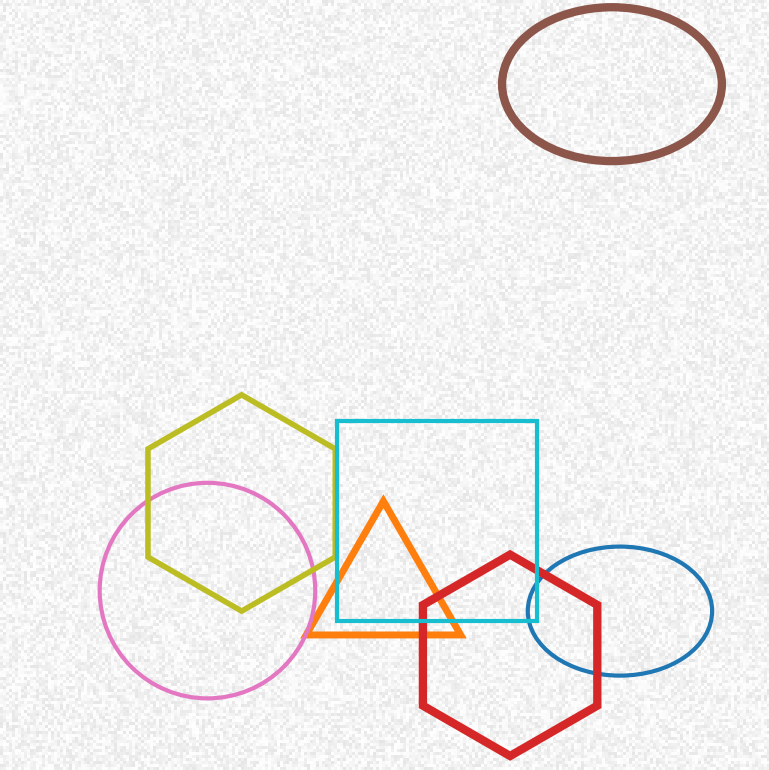[{"shape": "oval", "thickness": 1.5, "radius": 0.6, "center": [0.805, 0.206]}, {"shape": "triangle", "thickness": 2.5, "radius": 0.58, "center": [0.498, 0.233]}, {"shape": "hexagon", "thickness": 3, "radius": 0.65, "center": [0.663, 0.149]}, {"shape": "oval", "thickness": 3, "radius": 0.71, "center": [0.795, 0.891]}, {"shape": "circle", "thickness": 1.5, "radius": 0.7, "center": [0.269, 0.233]}, {"shape": "hexagon", "thickness": 2, "radius": 0.7, "center": [0.314, 0.347]}, {"shape": "square", "thickness": 1.5, "radius": 0.65, "center": [0.568, 0.323]}]